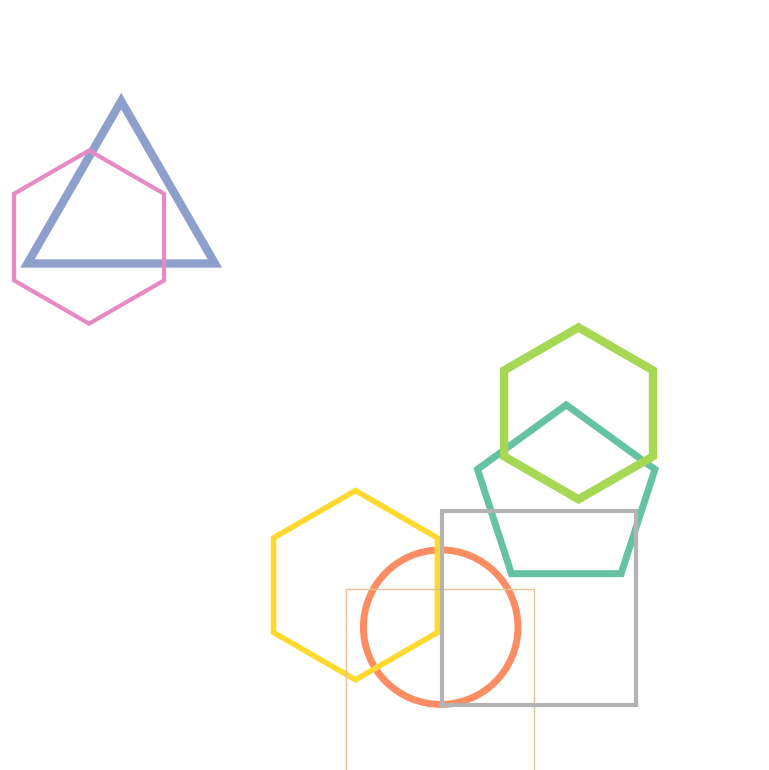[{"shape": "pentagon", "thickness": 2.5, "radius": 0.61, "center": [0.735, 0.353]}, {"shape": "circle", "thickness": 2.5, "radius": 0.5, "center": [0.572, 0.186]}, {"shape": "triangle", "thickness": 3, "radius": 0.7, "center": [0.157, 0.728]}, {"shape": "hexagon", "thickness": 1.5, "radius": 0.56, "center": [0.116, 0.692]}, {"shape": "hexagon", "thickness": 3, "radius": 0.56, "center": [0.751, 0.463]}, {"shape": "hexagon", "thickness": 2, "radius": 0.61, "center": [0.462, 0.24]}, {"shape": "square", "thickness": 0.5, "radius": 0.61, "center": [0.572, 0.113]}, {"shape": "square", "thickness": 1.5, "radius": 0.63, "center": [0.7, 0.21]}]